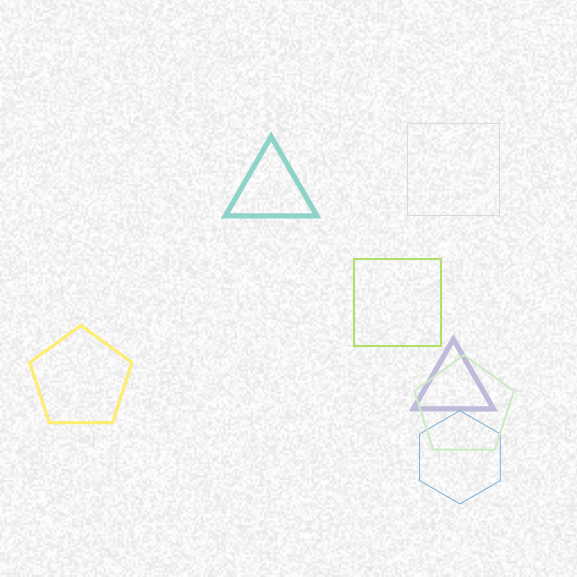[{"shape": "triangle", "thickness": 2.5, "radius": 0.46, "center": [0.47, 0.671]}, {"shape": "triangle", "thickness": 2.5, "radius": 0.4, "center": [0.785, 0.331]}, {"shape": "hexagon", "thickness": 0.5, "radius": 0.4, "center": [0.796, 0.207]}, {"shape": "square", "thickness": 1, "radius": 0.38, "center": [0.688, 0.476]}, {"shape": "square", "thickness": 0.5, "radius": 0.4, "center": [0.785, 0.706]}, {"shape": "pentagon", "thickness": 1, "radius": 0.45, "center": [0.804, 0.294]}, {"shape": "pentagon", "thickness": 1.5, "radius": 0.47, "center": [0.14, 0.343]}]